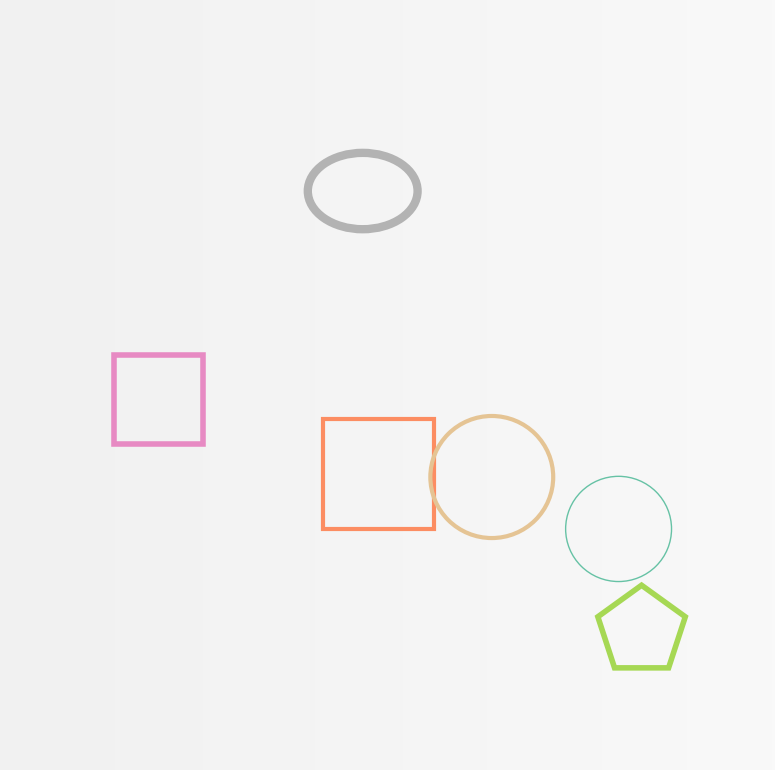[{"shape": "circle", "thickness": 0.5, "radius": 0.34, "center": [0.798, 0.313]}, {"shape": "square", "thickness": 1.5, "radius": 0.36, "center": [0.488, 0.384]}, {"shape": "square", "thickness": 2, "radius": 0.29, "center": [0.204, 0.482]}, {"shape": "pentagon", "thickness": 2, "radius": 0.3, "center": [0.828, 0.181]}, {"shape": "circle", "thickness": 1.5, "radius": 0.4, "center": [0.635, 0.38]}, {"shape": "oval", "thickness": 3, "radius": 0.35, "center": [0.468, 0.752]}]